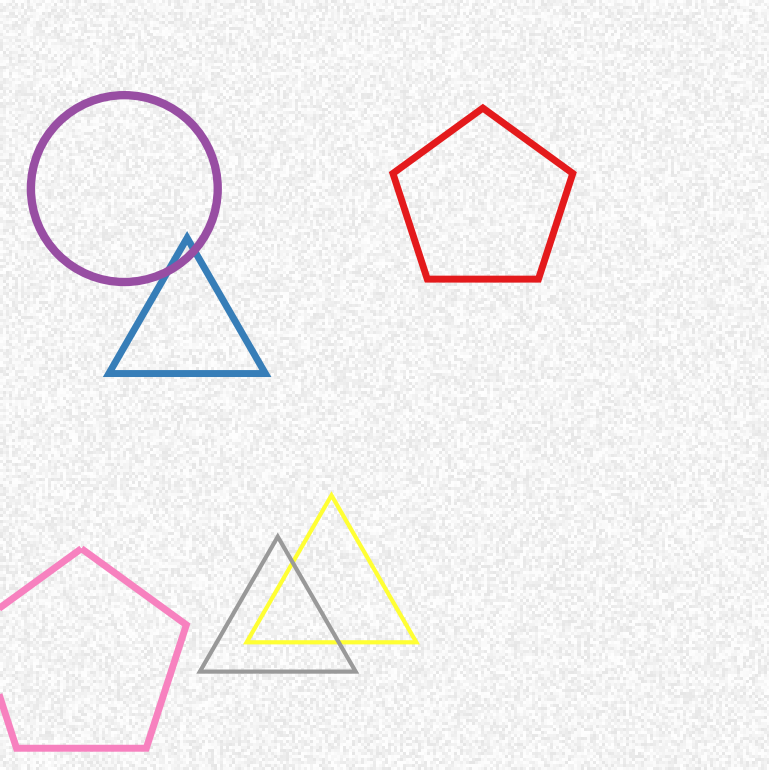[{"shape": "pentagon", "thickness": 2.5, "radius": 0.61, "center": [0.627, 0.737]}, {"shape": "triangle", "thickness": 2.5, "radius": 0.59, "center": [0.243, 0.574]}, {"shape": "circle", "thickness": 3, "radius": 0.61, "center": [0.161, 0.755]}, {"shape": "triangle", "thickness": 1.5, "radius": 0.64, "center": [0.43, 0.229]}, {"shape": "pentagon", "thickness": 2.5, "radius": 0.72, "center": [0.106, 0.144]}, {"shape": "triangle", "thickness": 1.5, "radius": 0.58, "center": [0.361, 0.186]}]